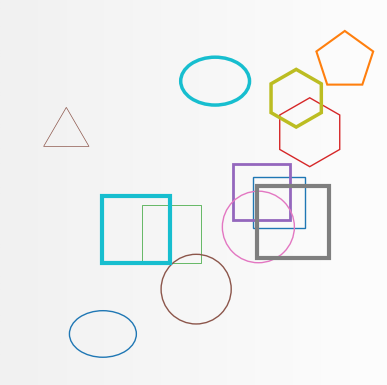[{"shape": "oval", "thickness": 1, "radius": 0.43, "center": [0.266, 0.133]}, {"shape": "square", "thickness": 1, "radius": 0.34, "center": [0.721, 0.474]}, {"shape": "pentagon", "thickness": 1.5, "radius": 0.39, "center": [0.89, 0.843]}, {"shape": "square", "thickness": 0.5, "radius": 0.38, "center": [0.443, 0.392]}, {"shape": "hexagon", "thickness": 1, "radius": 0.45, "center": [0.799, 0.657]}, {"shape": "square", "thickness": 2, "radius": 0.36, "center": [0.675, 0.501]}, {"shape": "circle", "thickness": 1, "radius": 0.45, "center": [0.506, 0.249]}, {"shape": "triangle", "thickness": 0.5, "radius": 0.34, "center": [0.171, 0.653]}, {"shape": "circle", "thickness": 1, "radius": 0.46, "center": [0.667, 0.411]}, {"shape": "square", "thickness": 3, "radius": 0.47, "center": [0.756, 0.424]}, {"shape": "hexagon", "thickness": 2.5, "radius": 0.37, "center": [0.764, 0.745]}, {"shape": "square", "thickness": 3, "radius": 0.43, "center": [0.351, 0.404]}, {"shape": "oval", "thickness": 2.5, "radius": 0.44, "center": [0.555, 0.789]}]